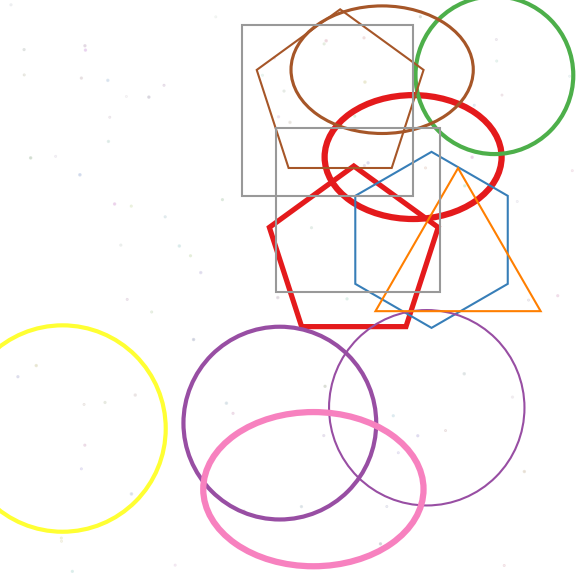[{"shape": "oval", "thickness": 3, "radius": 0.77, "center": [0.715, 0.727]}, {"shape": "pentagon", "thickness": 2.5, "radius": 0.77, "center": [0.613, 0.558]}, {"shape": "hexagon", "thickness": 1, "radius": 0.76, "center": [0.747, 0.584]}, {"shape": "circle", "thickness": 2, "radius": 0.68, "center": [0.856, 0.869]}, {"shape": "circle", "thickness": 2, "radius": 0.83, "center": [0.485, 0.266]}, {"shape": "circle", "thickness": 1, "radius": 0.85, "center": [0.739, 0.293]}, {"shape": "triangle", "thickness": 1, "radius": 0.83, "center": [0.793, 0.543]}, {"shape": "circle", "thickness": 2, "radius": 0.89, "center": [0.108, 0.257]}, {"shape": "pentagon", "thickness": 1, "radius": 0.76, "center": [0.589, 0.831]}, {"shape": "oval", "thickness": 1.5, "radius": 0.79, "center": [0.662, 0.878]}, {"shape": "oval", "thickness": 3, "radius": 0.95, "center": [0.543, 0.152]}, {"shape": "square", "thickness": 1, "radius": 0.74, "center": [0.568, 0.808]}, {"shape": "square", "thickness": 1, "radius": 0.71, "center": [0.62, 0.635]}]